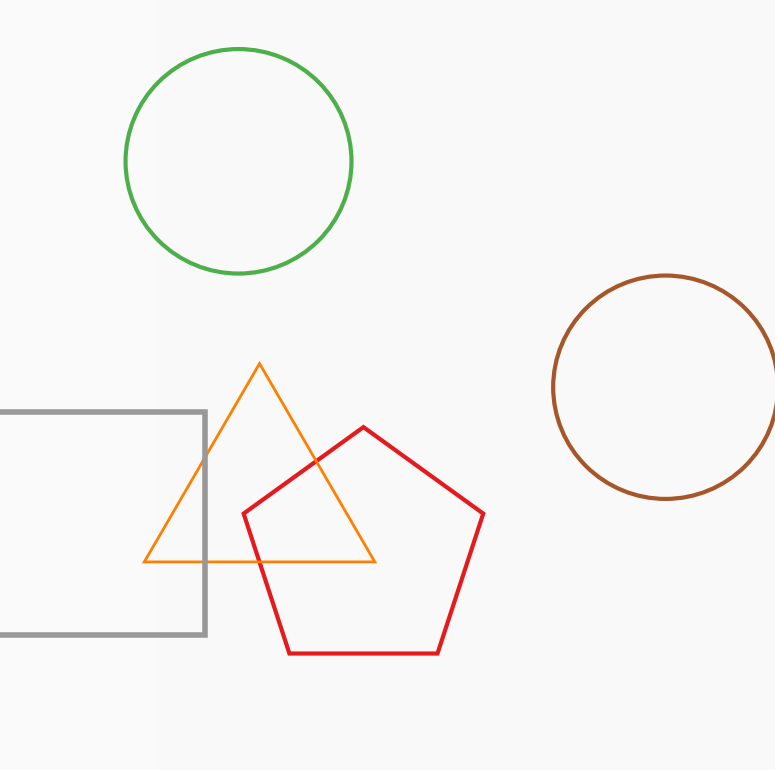[{"shape": "pentagon", "thickness": 1.5, "radius": 0.81, "center": [0.469, 0.283]}, {"shape": "circle", "thickness": 1.5, "radius": 0.73, "center": [0.308, 0.791]}, {"shape": "triangle", "thickness": 1, "radius": 0.86, "center": [0.335, 0.356]}, {"shape": "circle", "thickness": 1.5, "radius": 0.73, "center": [0.859, 0.497]}, {"shape": "square", "thickness": 2, "radius": 0.73, "center": [0.119, 0.32]}]